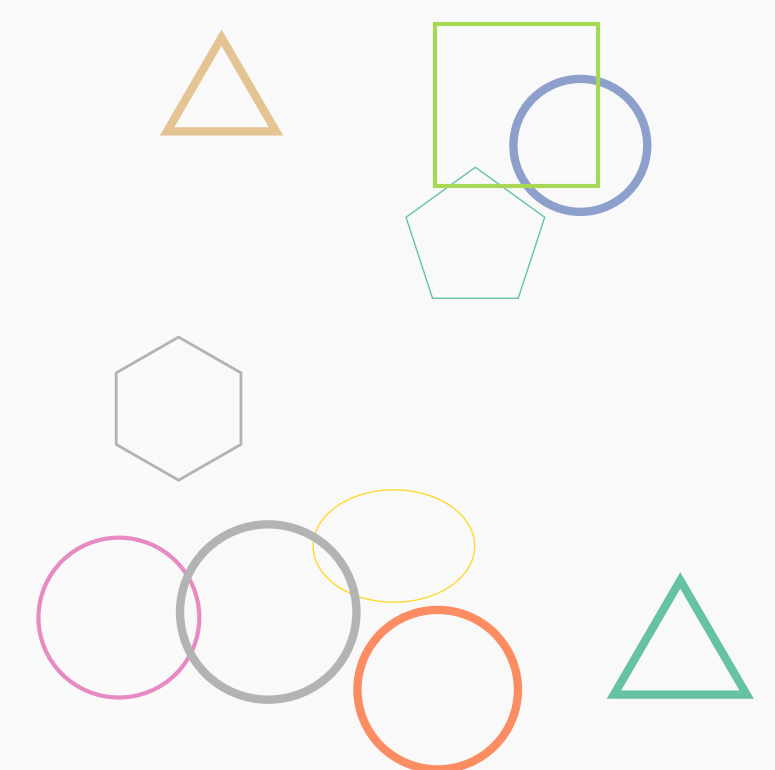[{"shape": "pentagon", "thickness": 0.5, "radius": 0.47, "center": [0.613, 0.689]}, {"shape": "triangle", "thickness": 3, "radius": 0.49, "center": [0.878, 0.147]}, {"shape": "circle", "thickness": 3, "radius": 0.52, "center": [0.565, 0.104]}, {"shape": "circle", "thickness": 3, "radius": 0.43, "center": [0.749, 0.811]}, {"shape": "circle", "thickness": 1.5, "radius": 0.52, "center": [0.153, 0.198]}, {"shape": "square", "thickness": 1.5, "radius": 0.52, "center": [0.667, 0.864]}, {"shape": "oval", "thickness": 0.5, "radius": 0.52, "center": [0.508, 0.291]}, {"shape": "triangle", "thickness": 3, "radius": 0.41, "center": [0.286, 0.87]}, {"shape": "hexagon", "thickness": 1, "radius": 0.46, "center": [0.23, 0.469]}, {"shape": "circle", "thickness": 3, "radius": 0.57, "center": [0.346, 0.205]}]